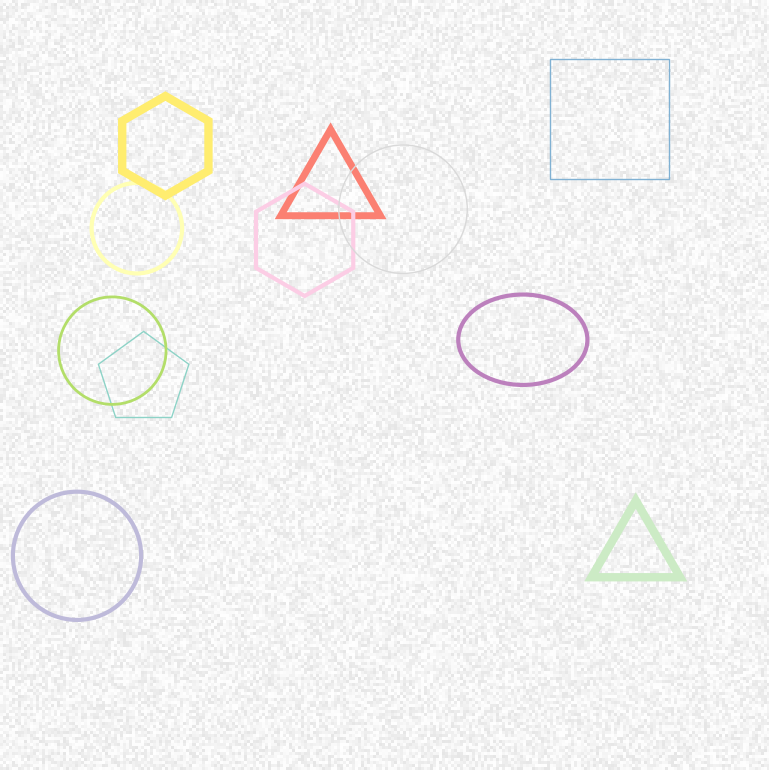[{"shape": "pentagon", "thickness": 0.5, "radius": 0.31, "center": [0.187, 0.508]}, {"shape": "circle", "thickness": 1.5, "radius": 0.29, "center": [0.178, 0.704]}, {"shape": "circle", "thickness": 1.5, "radius": 0.42, "center": [0.1, 0.278]}, {"shape": "triangle", "thickness": 2.5, "radius": 0.37, "center": [0.429, 0.757]}, {"shape": "square", "thickness": 0.5, "radius": 0.39, "center": [0.792, 0.845]}, {"shape": "circle", "thickness": 1, "radius": 0.35, "center": [0.146, 0.545]}, {"shape": "hexagon", "thickness": 1.5, "radius": 0.36, "center": [0.396, 0.689]}, {"shape": "circle", "thickness": 0.5, "radius": 0.42, "center": [0.523, 0.728]}, {"shape": "oval", "thickness": 1.5, "radius": 0.42, "center": [0.679, 0.559]}, {"shape": "triangle", "thickness": 3, "radius": 0.33, "center": [0.826, 0.284]}, {"shape": "hexagon", "thickness": 3, "radius": 0.32, "center": [0.215, 0.811]}]